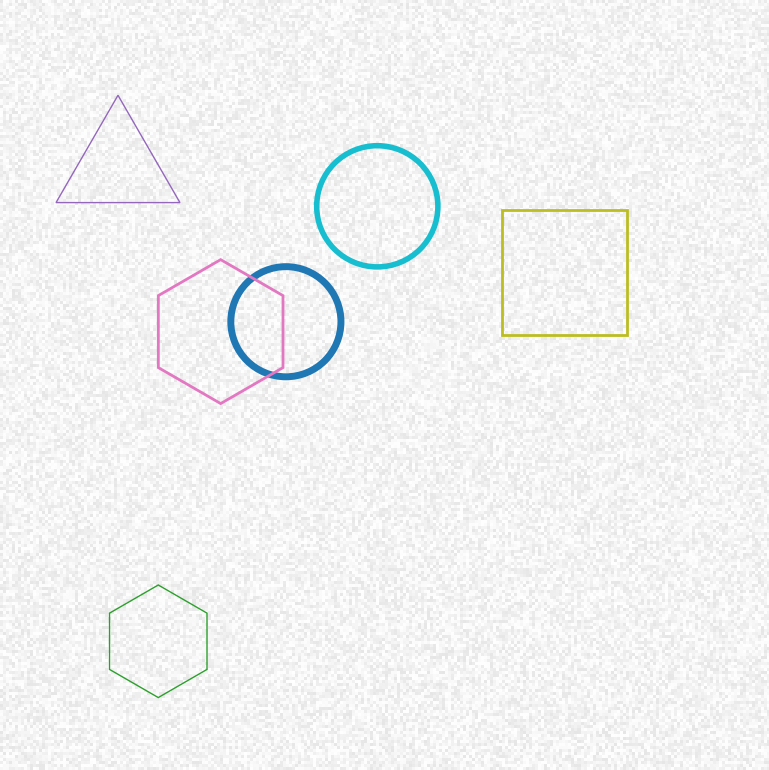[{"shape": "circle", "thickness": 2.5, "radius": 0.36, "center": [0.371, 0.582]}, {"shape": "hexagon", "thickness": 0.5, "radius": 0.37, "center": [0.206, 0.167]}, {"shape": "triangle", "thickness": 0.5, "radius": 0.46, "center": [0.153, 0.783]}, {"shape": "hexagon", "thickness": 1, "radius": 0.47, "center": [0.287, 0.569]}, {"shape": "square", "thickness": 1, "radius": 0.4, "center": [0.733, 0.646]}, {"shape": "circle", "thickness": 2, "radius": 0.39, "center": [0.49, 0.732]}]